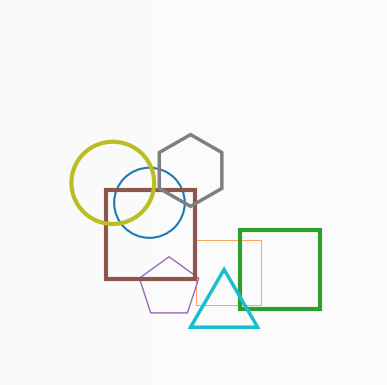[{"shape": "circle", "thickness": 1.5, "radius": 0.46, "center": [0.386, 0.473]}, {"shape": "square", "thickness": 0.5, "radius": 0.42, "center": [0.591, 0.292]}, {"shape": "square", "thickness": 3, "radius": 0.51, "center": [0.722, 0.299]}, {"shape": "pentagon", "thickness": 1, "radius": 0.4, "center": [0.436, 0.252]}, {"shape": "square", "thickness": 3, "radius": 0.58, "center": [0.388, 0.391]}, {"shape": "hexagon", "thickness": 2.5, "radius": 0.47, "center": [0.492, 0.557]}, {"shape": "circle", "thickness": 3, "radius": 0.53, "center": [0.291, 0.525]}, {"shape": "triangle", "thickness": 2.5, "radius": 0.5, "center": [0.578, 0.2]}]